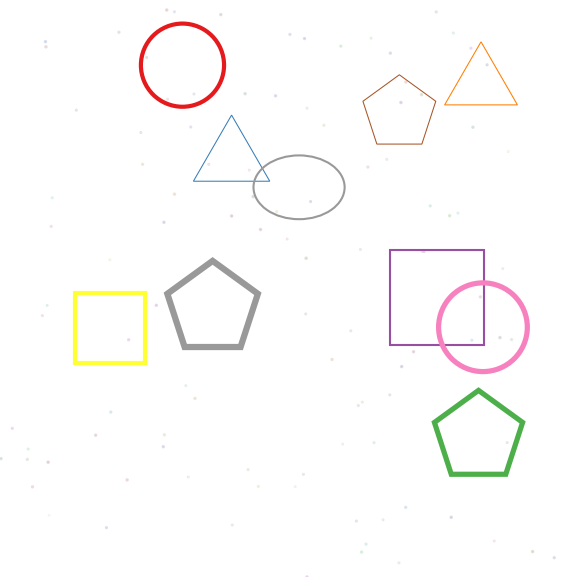[{"shape": "circle", "thickness": 2, "radius": 0.36, "center": [0.316, 0.886]}, {"shape": "triangle", "thickness": 0.5, "radius": 0.38, "center": [0.401, 0.724]}, {"shape": "pentagon", "thickness": 2.5, "radius": 0.4, "center": [0.829, 0.243]}, {"shape": "square", "thickness": 1, "radius": 0.41, "center": [0.757, 0.484]}, {"shape": "triangle", "thickness": 0.5, "radius": 0.36, "center": [0.833, 0.854]}, {"shape": "square", "thickness": 2, "radius": 0.3, "center": [0.191, 0.432]}, {"shape": "pentagon", "thickness": 0.5, "radius": 0.33, "center": [0.692, 0.803]}, {"shape": "circle", "thickness": 2.5, "radius": 0.38, "center": [0.836, 0.433]}, {"shape": "pentagon", "thickness": 3, "radius": 0.41, "center": [0.368, 0.465]}, {"shape": "oval", "thickness": 1, "radius": 0.39, "center": [0.518, 0.675]}]